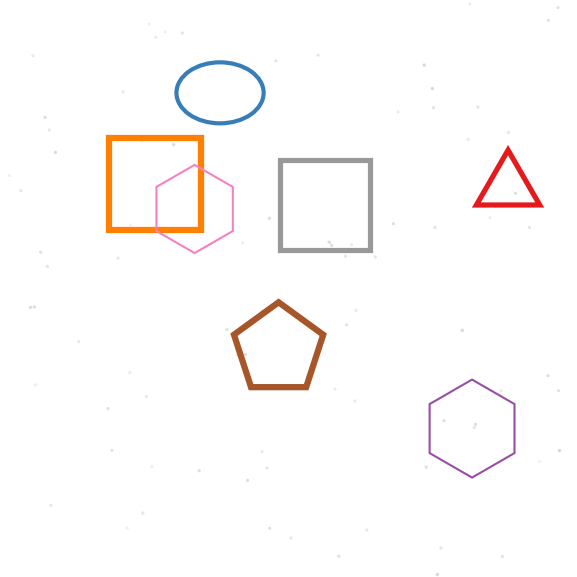[{"shape": "triangle", "thickness": 2.5, "radius": 0.32, "center": [0.88, 0.676]}, {"shape": "oval", "thickness": 2, "radius": 0.38, "center": [0.381, 0.838]}, {"shape": "hexagon", "thickness": 1, "radius": 0.42, "center": [0.817, 0.257]}, {"shape": "square", "thickness": 3, "radius": 0.4, "center": [0.268, 0.68]}, {"shape": "pentagon", "thickness": 3, "radius": 0.41, "center": [0.482, 0.394]}, {"shape": "hexagon", "thickness": 1, "radius": 0.38, "center": [0.337, 0.637]}, {"shape": "square", "thickness": 2.5, "radius": 0.39, "center": [0.563, 0.644]}]